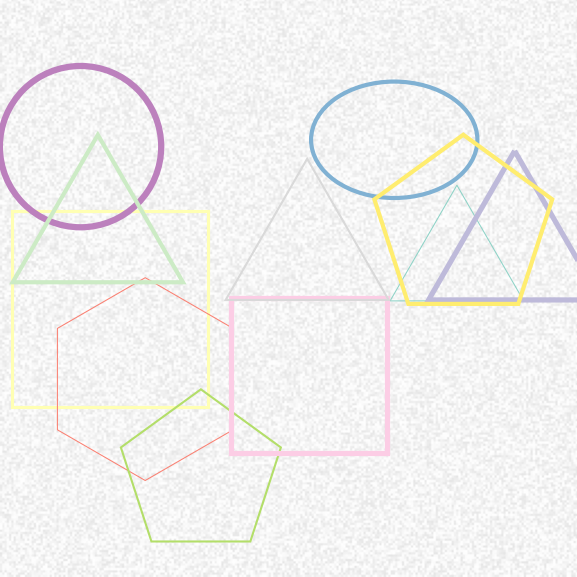[{"shape": "triangle", "thickness": 0.5, "radius": 0.67, "center": [0.791, 0.545]}, {"shape": "square", "thickness": 1.5, "radius": 0.85, "center": [0.19, 0.464]}, {"shape": "triangle", "thickness": 2.5, "radius": 0.86, "center": [0.891, 0.566]}, {"shape": "hexagon", "thickness": 0.5, "radius": 0.88, "center": [0.251, 0.343]}, {"shape": "oval", "thickness": 2, "radius": 0.72, "center": [0.683, 0.757]}, {"shape": "pentagon", "thickness": 1, "radius": 0.73, "center": [0.348, 0.179]}, {"shape": "square", "thickness": 2.5, "radius": 0.67, "center": [0.535, 0.349]}, {"shape": "triangle", "thickness": 1, "radius": 0.81, "center": [0.532, 0.561]}, {"shape": "circle", "thickness": 3, "radius": 0.7, "center": [0.139, 0.745]}, {"shape": "triangle", "thickness": 2, "radius": 0.85, "center": [0.169, 0.595]}, {"shape": "pentagon", "thickness": 2, "radius": 0.81, "center": [0.802, 0.604]}]